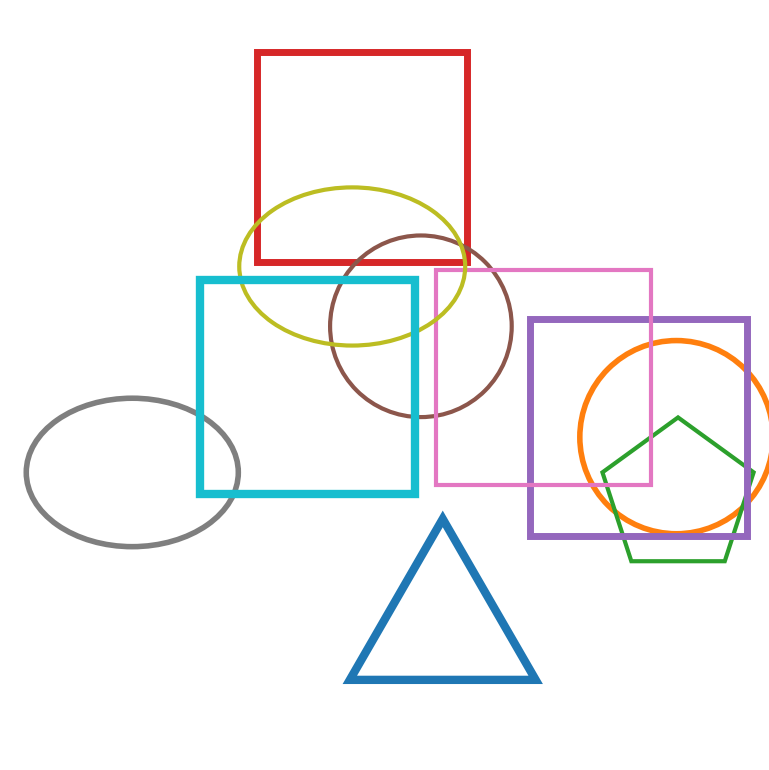[{"shape": "triangle", "thickness": 3, "radius": 0.7, "center": [0.575, 0.187]}, {"shape": "circle", "thickness": 2, "radius": 0.63, "center": [0.878, 0.432]}, {"shape": "pentagon", "thickness": 1.5, "radius": 0.52, "center": [0.881, 0.355]}, {"shape": "square", "thickness": 2.5, "radius": 0.68, "center": [0.471, 0.796]}, {"shape": "square", "thickness": 2.5, "radius": 0.7, "center": [0.829, 0.445]}, {"shape": "circle", "thickness": 1.5, "radius": 0.59, "center": [0.547, 0.576]}, {"shape": "square", "thickness": 1.5, "radius": 0.7, "center": [0.706, 0.51]}, {"shape": "oval", "thickness": 2, "radius": 0.69, "center": [0.172, 0.386]}, {"shape": "oval", "thickness": 1.5, "radius": 0.73, "center": [0.457, 0.654]}, {"shape": "square", "thickness": 3, "radius": 0.7, "center": [0.399, 0.498]}]